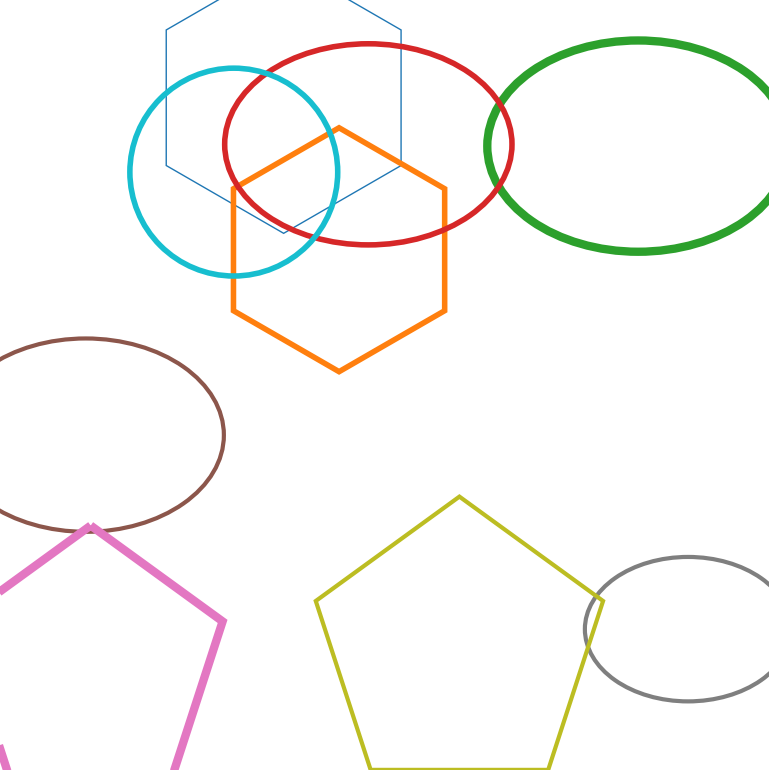[{"shape": "hexagon", "thickness": 0.5, "radius": 0.88, "center": [0.368, 0.873]}, {"shape": "hexagon", "thickness": 2, "radius": 0.79, "center": [0.44, 0.676]}, {"shape": "oval", "thickness": 3, "radius": 0.98, "center": [0.829, 0.81]}, {"shape": "oval", "thickness": 2, "radius": 0.93, "center": [0.478, 0.813]}, {"shape": "oval", "thickness": 1.5, "radius": 0.9, "center": [0.111, 0.435]}, {"shape": "pentagon", "thickness": 3, "radius": 0.9, "center": [0.118, 0.137]}, {"shape": "oval", "thickness": 1.5, "radius": 0.67, "center": [0.894, 0.183]}, {"shape": "pentagon", "thickness": 1.5, "radius": 0.98, "center": [0.597, 0.159]}, {"shape": "circle", "thickness": 2, "radius": 0.67, "center": [0.304, 0.777]}]